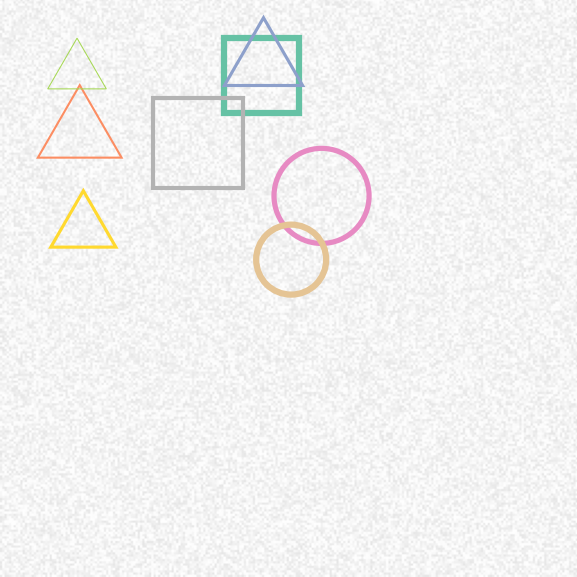[{"shape": "square", "thickness": 3, "radius": 0.32, "center": [0.452, 0.868]}, {"shape": "triangle", "thickness": 1, "radius": 0.42, "center": [0.138, 0.768]}, {"shape": "triangle", "thickness": 1.5, "radius": 0.39, "center": [0.456, 0.89]}, {"shape": "circle", "thickness": 2.5, "radius": 0.41, "center": [0.557, 0.66]}, {"shape": "triangle", "thickness": 0.5, "radius": 0.29, "center": [0.133, 0.875]}, {"shape": "triangle", "thickness": 1.5, "radius": 0.33, "center": [0.144, 0.604]}, {"shape": "circle", "thickness": 3, "radius": 0.3, "center": [0.504, 0.55]}, {"shape": "square", "thickness": 2, "radius": 0.39, "center": [0.343, 0.752]}]